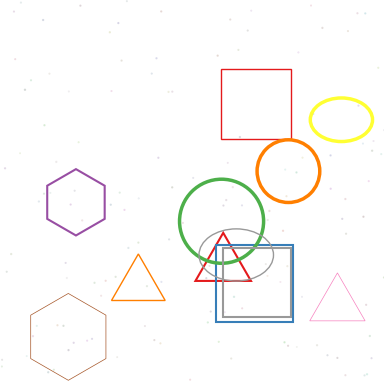[{"shape": "triangle", "thickness": 1.5, "radius": 0.42, "center": [0.58, 0.312]}, {"shape": "square", "thickness": 1, "radius": 0.45, "center": [0.664, 0.731]}, {"shape": "square", "thickness": 1.5, "radius": 0.5, "center": [0.66, 0.263]}, {"shape": "circle", "thickness": 2.5, "radius": 0.55, "center": [0.576, 0.425]}, {"shape": "hexagon", "thickness": 1.5, "radius": 0.43, "center": [0.197, 0.475]}, {"shape": "triangle", "thickness": 1, "radius": 0.4, "center": [0.359, 0.26]}, {"shape": "circle", "thickness": 2.5, "radius": 0.41, "center": [0.749, 0.555]}, {"shape": "oval", "thickness": 2.5, "radius": 0.4, "center": [0.887, 0.689]}, {"shape": "hexagon", "thickness": 0.5, "radius": 0.56, "center": [0.177, 0.125]}, {"shape": "triangle", "thickness": 0.5, "radius": 0.42, "center": [0.876, 0.208]}, {"shape": "square", "thickness": 1.5, "radius": 0.44, "center": [0.667, 0.267]}, {"shape": "oval", "thickness": 1, "radius": 0.48, "center": [0.614, 0.338]}]